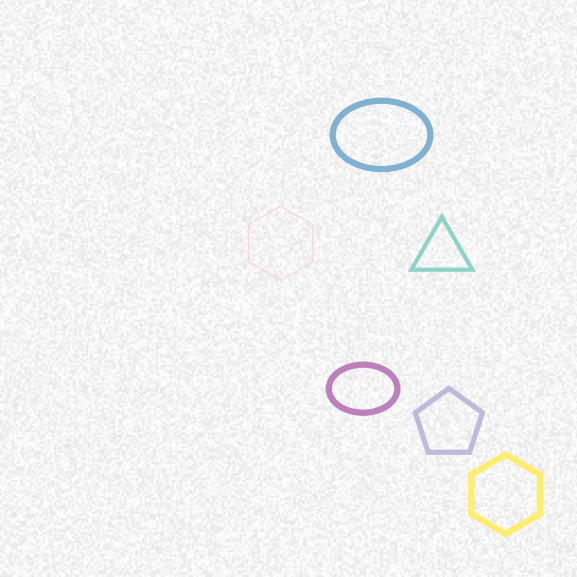[{"shape": "triangle", "thickness": 2, "radius": 0.31, "center": [0.765, 0.563]}, {"shape": "pentagon", "thickness": 2.5, "radius": 0.31, "center": [0.777, 0.266]}, {"shape": "oval", "thickness": 3, "radius": 0.42, "center": [0.661, 0.765]}, {"shape": "hexagon", "thickness": 0.5, "radius": 0.32, "center": [0.486, 0.578]}, {"shape": "oval", "thickness": 3, "radius": 0.3, "center": [0.629, 0.326]}, {"shape": "hexagon", "thickness": 3, "radius": 0.34, "center": [0.876, 0.143]}]